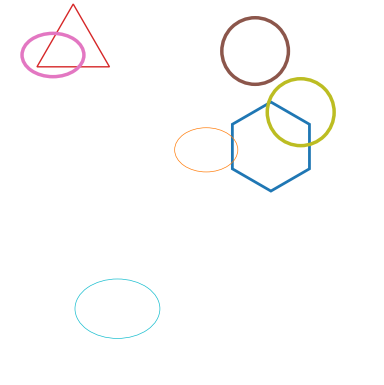[{"shape": "hexagon", "thickness": 2, "radius": 0.58, "center": [0.704, 0.619]}, {"shape": "oval", "thickness": 0.5, "radius": 0.41, "center": [0.536, 0.611]}, {"shape": "triangle", "thickness": 1, "radius": 0.54, "center": [0.19, 0.881]}, {"shape": "circle", "thickness": 2.5, "radius": 0.43, "center": [0.663, 0.867]}, {"shape": "oval", "thickness": 2.5, "radius": 0.4, "center": [0.138, 0.857]}, {"shape": "circle", "thickness": 2.5, "radius": 0.43, "center": [0.781, 0.709]}, {"shape": "oval", "thickness": 0.5, "radius": 0.55, "center": [0.305, 0.198]}]